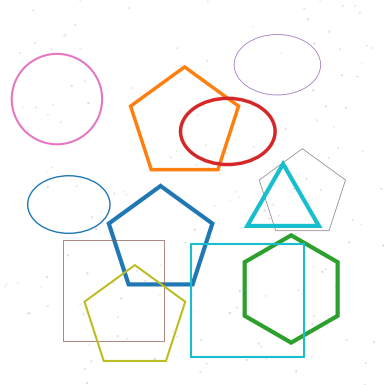[{"shape": "oval", "thickness": 1, "radius": 0.53, "center": [0.179, 0.469]}, {"shape": "pentagon", "thickness": 3, "radius": 0.71, "center": [0.417, 0.376]}, {"shape": "pentagon", "thickness": 2.5, "radius": 0.74, "center": [0.479, 0.679]}, {"shape": "hexagon", "thickness": 3, "radius": 0.7, "center": [0.756, 0.249]}, {"shape": "oval", "thickness": 2.5, "radius": 0.61, "center": [0.592, 0.659]}, {"shape": "oval", "thickness": 0.5, "radius": 0.56, "center": [0.72, 0.832]}, {"shape": "square", "thickness": 0.5, "radius": 0.66, "center": [0.294, 0.246]}, {"shape": "circle", "thickness": 1.5, "radius": 0.59, "center": [0.148, 0.743]}, {"shape": "pentagon", "thickness": 0.5, "radius": 0.59, "center": [0.785, 0.496]}, {"shape": "pentagon", "thickness": 1.5, "radius": 0.69, "center": [0.35, 0.174]}, {"shape": "triangle", "thickness": 3, "radius": 0.54, "center": [0.735, 0.467]}, {"shape": "square", "thickness": 1.5, "radius": 0.74, "center": [0.644, 0.219]}]